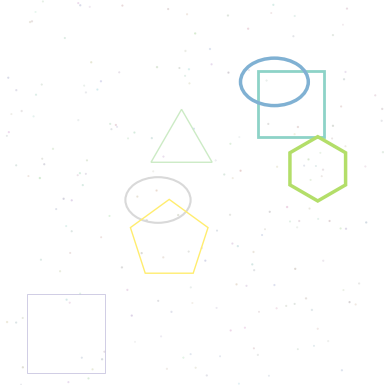[{"shape": "square", "thickness": 2, "radius": 0.43, "center": [0.756, 0.729]}, {"shape": "square", "thickness": 0.5, "radius": 0.51, "center": [0.171, 0.134]}, {"shape": "oval", "thickness": 2.5, "radius": 0.44, "center": [0.713, 0.787]}, {"shape": "hexagon", "thickness": 2.5, "radius": 0.42, "center": [0.825, 0.561]}, {"shape": "oval", "thickness": 1.5, "radius": 0.42, "center": [0.41, 0.481]}, {"shape": "triangle", "thickness": 1, "radius": 0.46, "center": [0.472, 0.624]}, {"shape": "pentagon", "thickness": 1, "radius": 0.53, "center": [0.44, 0.376]}]